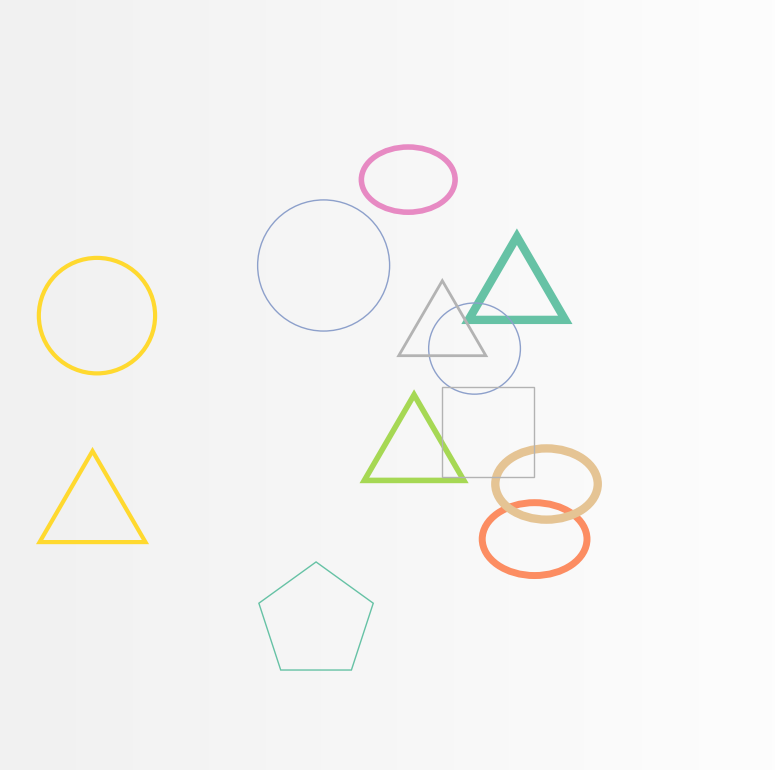[{"shape": "triangle", "thickness": 3, "radius": 0.36, "center": [0.667, 0.621]}, {"shape": "pentagon", "thickness": 0.5, "radius": 0.39, "center": [0.408, 0.193]}, {"shape": "oval", "thickness": 2.5, "radius": 0.34, "center": [0.69, 0.3]}, {"shape": "circle", "thickness": 0.5, "radius": 0.43, "center": [0.418, 0.655]}, {"shape": "circle", "thickness": 0.5, "radius": 0.3, "center": [0.612, 0.547]}, {"shape": "oval", "thickness": 2, "radius": 0.3, "center": [0.527, 0.767]}, {"shape": "triangle", "thickness": 2, "radius": 0.37, "center": [0.534, 0.413]}, {"shape": "circle", "thickness": 1.5, "radius": 0.38, "center": [0.125, 0.59]}, {"shape": "triangle", "thickness": 1.5, "radius": 0.39, "center": [0.119, 0.335]}, {"shape": "oval", "thickness": 3, "radius": 0.33, "center": [0.705, 0.371]}, {"shape": "square", "thickness": 0.5, "radius": 0.29, "center": [0.63, 0.439]}, {"shape": "triangle", "thickness": 1, "radius": 0.32, "center": [0.571, 0.571]}]